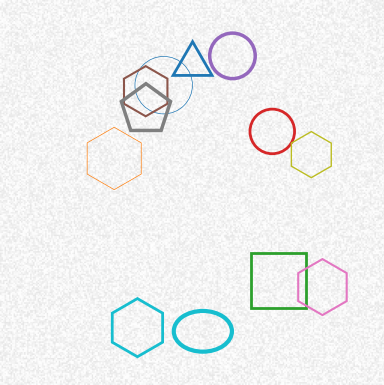[{"shape": "circle", "thickness": 0.5, "radius": 0.37, "center": [0.425, 0.779]}, {"shape": "triangle", "thickness": 2, "radius": 0.29, "center": [0.5, 0.833]}, {"shape": "hexagon", "thickness": 0.5, "radius": 0.41, "center": [0.297, 0.588]}, {"shape": "square", "thickness": 2, "radius": 0.36, "center": [0.723, 0.271]}, {"shape": "circle", "thickness": 2, "radius": 0.29, "center": [0.707, 0.659]}, {"shape": "circle", "thickness": 2.5, "radius": 0.3, "center": [0.604, 0.855]}, {"shape": "hexagon", "thickness": 1.5, "radius": 0.33, "center": [0.378, 0.763]}, {"shape": "hexagon", "thickness": 1.5, "radius": 0.36, "center": [0.838, 0.254]}, {"shape": "pentagon", "thickness": 2.5, "radius": 0.34, "center": [0.379, 0.716]}, {"shape": "hexagon", "thickness": 1, "radius": 0.3, "center": [0.809, 0.598]}, {"shape": "oval", "thickness": 3, "radius": 0.38, "center": [0.527, 0.139]}, {"shape": "hexagon", "thickness": 2, "radius": 0.38, "center": [0.357, 0.149]}]